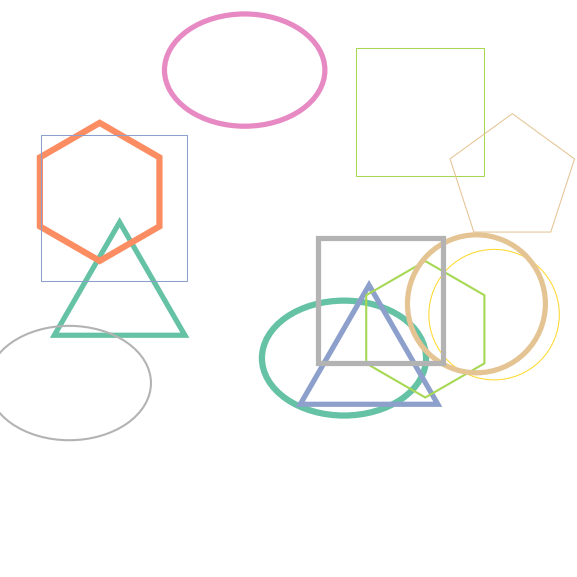[{"shape": "triangle", "thickness": 2.5, "radius": 0.65, "center": [0.207, 0.484]}, {"shape": "oval", "thickness": 3, "radius": 0.71, "center": [0.596, 0.379]}, {"shape": "hexagon", "thickness": 3, "radius": 0.6, "center": [0.173, 0.667]}, {"shape": "triangle", "thickness": 2.5, "radius": 0.69, "center": [0.639, 0.368]}, {"shape": "square", "thickness": 0.5, "radius": 0.63, "center": [0.198, 0.64]}, {"shape": "oval", "thickness": 2.5, "radius": 0.69, "center": [0.424, 0.878]}, {"shape": "square", "thickness": 0.5, "radius": 0.56, "center": [0.727, 0.805]}, {"shape": "hexagon", "thickness": 1, "radius": 0.59, "center": [0.736, 0.429]}, {"shape": "circle", "thickness": 0.5, "radius": 0.56, "center": [0.856, 0.454]}, {"shape": "circle", "thickness": 2.5, "radius": 0.6, "center": [0.825, 0.473]}, {"shape": "pentagon", "thickness": 0.5, "radius": 0.57, "center": [0.887, 0.689]}, {"shape": "square", "thickness": 2.5, "radius": 0.54, "center": [0.658, 0.478]}, {"shape": "oval", "thickness": 1, "radius": 0.71, "center": [0.12, 0.336]}]